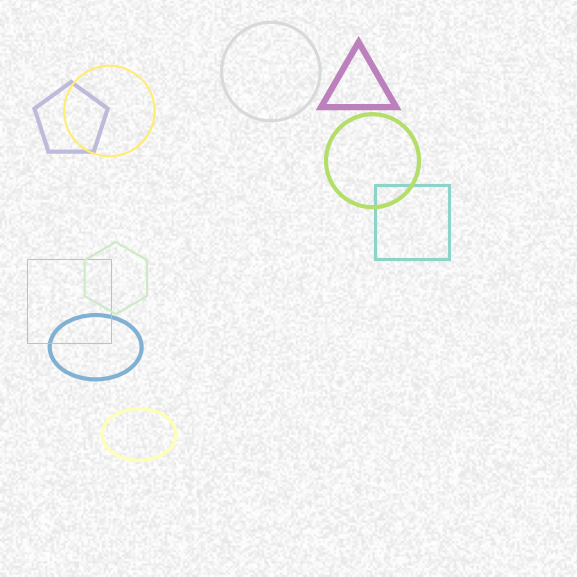[{"shape": "square", "thickness": 1.5, "radius": 0.32, "center": [0.713, 0.614]}, {"shape": "oval", "thickness": 1.5, "radius": 0.32, "center": [0.241, 0.247]}, {"shape": "pentagon", "thickness": 2, "radius": 0.33, "center": [0.123, 0.79]}, {"shape": "oval", "thickness": 2, "radius": 0.4, "center": [0.166, 0.398]}, {"shape": "square", "thickness": 0.5, "radius": 0.36, "center": [0.119, 0.478]}, {"shape": "circle", "thickness": 2, "radius": 0.4, "center": [0.645, 0.721]}, {"shape": "circle", "thickness": 1.5, "radius": 0.43, "center": [0.469, 0.875]}, {"shape": "triangle", "thickness": 3, "radius": 0.38, "center": [0.621, 0.851]}, {"shape": "hexagon", "thickness": 1, "radius": 0.31, "center": [0.201, 0.518]}, {"shape": "circle", "thickness": 1, "radius": 0.39, "center": [0.189, 0.807]}]